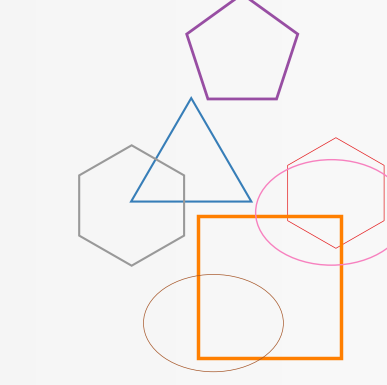[{"shape": "hexagon", "thickness": 0.5, "radius": 0.72, "center": [0.867, 0.499]}, {"shape": "triangle", "thickness": 1.5, "radius": 0.9, "center": [0.493, 0.566]}, {"shape": "pentagon", "thickness": 2, "radius": 0.75, "center": [0.625, 0.865]}, {"shape": "square", "thickness": 2.5, "radius": 0.92, "center": [0.696, 0.255]}, {"shape": "oval", "thickness": 0.5, "radius": 0.9, "center": [0.551, 0.161]}, {"shape": "oval", "thickness": 1, "radius": 0.98, "center": [0.855, 0.448]}, {"shape": "hexagon", "thickness": 1.5, "radius": 0.78, "center": [0.34, 0.466]}]